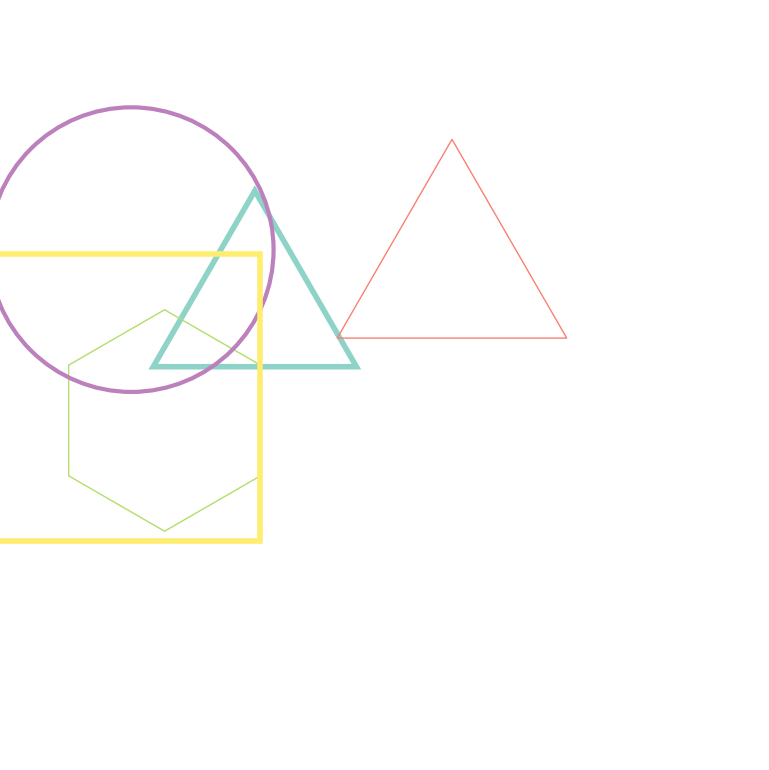[{"shape": "triangle", "thickness": 2, "radius": 0.76, "center": [0.331, 0.6]}, {"shape": "triangle", "thickness": 0.5, "radius": 0.86, "center": [0.587, 0.647]}, {"shape": "hexagon", "thickness": 0.5, "radius": 0.72, "center": [0.214, 0.454]}, {"shape": "circle", "thickness": 1.5, "radius": 0.92, "center": [0.17, 0.676]}, {"shape": "square", "thickness": 2, "radius": 0.93, "center": [0.152, 0.484]}]